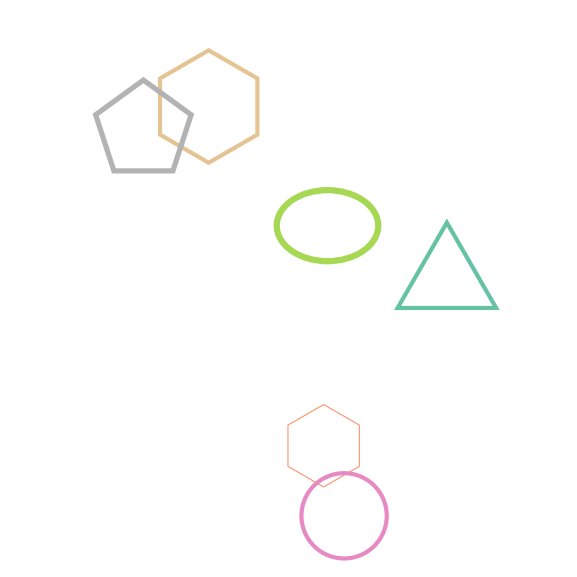[{"shape": "triangle", "thickness": 2, "radius": 0.49, "center": [0.774, 0.515]}, {"shape": "hexagon", "thickness": 0.5, "radius": 0.36, "center": [0.56, 0.227]}, {"shape": "circle", "thickness": 2, "radius": 0.37, "center": [0.596, 0.106]}, {"shape": "oval", "thickness": 3, "radius": 0.44, "center": [0.567, 0.608]}, {"shape": "hexagon", "thickness": 2, "radius": 0.49, "center": [0.361, 0.815]}, {"shape": "pentagon", "thickness": 2.5, "radius": 0.43, "center": [0.248, 0.774]}]